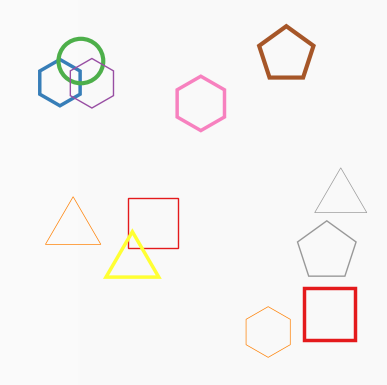[{"shape": "square", "thickness": 2.5, "radius": 0.33, "center": [0.85, 0.185]}, {"shape": "square", "thickness": 1, "radius": 0.32, "center": [0.396, 0.421]}, {"shape": "hexagon", "thickness": 2.5, "radius": 0.3, "center": [0.155, 0.785]}, {"shape": "circle", "thickness": 3, "radius": 0.29, "center": [0.209, 0.841]}, {"shape": "hexagon", "thickness": 1, "radius": 0.32, "center": [0.237, 0.784]}, {"shape": "triangle", "thickness": 0.5, "radius": 0.41, "center": [0.189, 0.407]}, {"shape": "hexagon", "thickness": 0.5, "radius": 0.33, "center": [0.692, 0.138]}, {"shape": "triangle", "thickness": 2.5, "radius": 0.39, "center": [0.342, 0.32]}, {"shape": "pentagon", "thickness": 3, "radius": 0.37, "center": [0.739, 0.858]}, {"shape": "hexagon", "thickness": 2.5, "radius": 0.35, "center": [0.518, 0.731]}, {"shape": "pentagon", "thickness": 1, "radius": 0.4, "center": [0.843, 0.347]}, {"shape": "triangle", "thickness": 0.5, "radius": 0.39, "center": [0.879, 0.487]}]